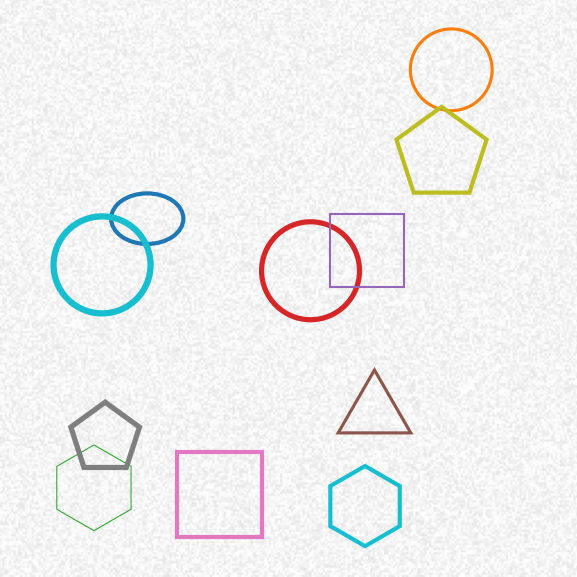[{"shape": "oval", "thickness": 2, "radius": 0.31, "center": [0.255, 0.62]}, {"shape": "circle", "thickness": 1.5, "radius": 0.35, "center": [0.781, 0.878]}, {"shape": "hexagon", "thickness": 0.5, "radius": 0.37, "center": [0.163, 0.154]}, {"shape": "circle", "thickness": 2.5, "radius": 0.42, "center": [0.538, 0.53]}, {"shape": "square", "thickness": 1, "radius": 0.32, "center": [0.636, 0.566]}, {"shape": "triangle", "thickness": 1.5, "radius": 0.36, "center": [0.648, 0.286]}, {"shape": "square", "thickness": 2, "radius": 0.37, "center": [0.38, 0.142]}, {"shape": "pentagon", "thickness": 2.5, "radius": 0.31, "center": [0.182, 0.24]}, {"shape": "pentagon", "thickness": 2, "radius": 0.41, "center": [0.765, 0.732]}, {"shape": "hexagon", "thickness": 2, "radius": 0.35, "center": [0.632, 0.123]}, {"shape": "circle", "thickness": 3, "radius": 0.42, "center": [0.177, 0.54]}]